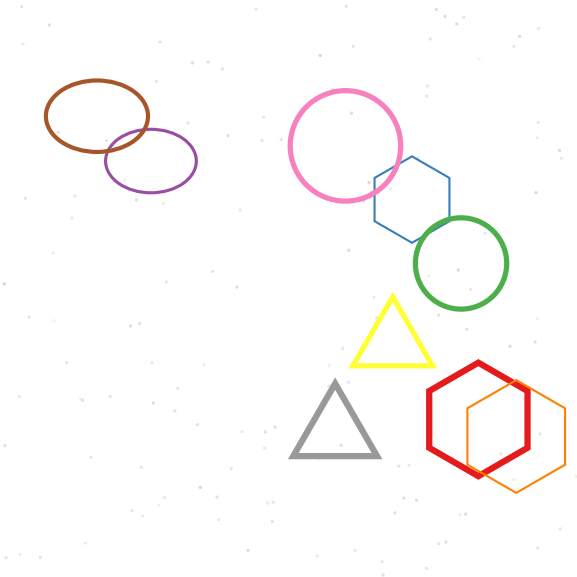[{"shape": "hexagon", "thickness": 3, "radius": 0.49, "center": [0.828, 0.273]}, {"shape": "hexagon", "thickness": 1, "radius": 0.37, "center": [0.713, 0.654]}, {"shape": "circle", "thickness": 2.5, "radius": 0.4, "center": [0.798, 0.543]}, {"shape": "oval", "thickness": 1.5, "radius": 0.39, "center": [0.261, 0.72]}, {"shape": "hexagon", "thickness": 1, "radius": 0.49, "center": [0.894, 0.243]}, {"shape": "triangle", "thickness": 2.5, "radius": 0.4, "center": [0.68, 0.405]}, {"shape": "oval", "thickness": 2, "radius": 0.44, "center": [0.168, 0.798]}, {"shape": "circle", "thickness": 2.5, "radius": 0.48, "center": [0.598, 0.747]}, {"shape": "triangle", "thickness": 3, "radius": 0.42, "center": [0.58, 0.251]}]